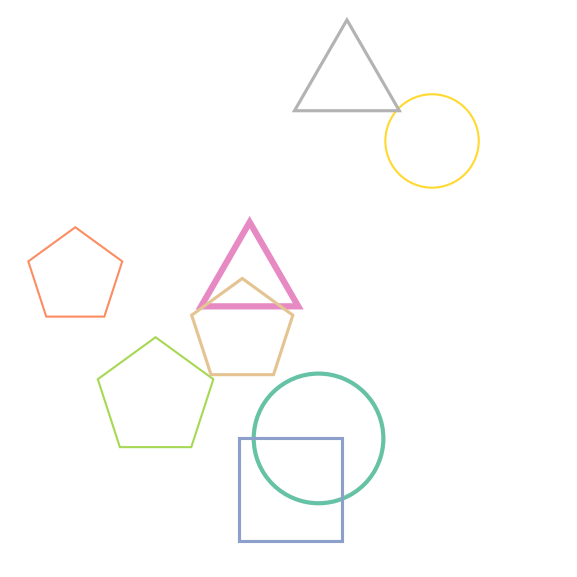[{"shape": "circle", "thickness": 2, "radius": 0.56, "center": [0.552, 0.24]}, {"shape": "pentagon", "thickness": 1, "radius": 0.43, "center": [0.13, 0.52]}, {"shape": "square", "thickness": 1.5, "radius": 0.45, "center": [0.503, 0.152]}, {"shape": "triangle", "thickness": 3, "radius": 0.49, "center": [0.432, 0.517]}, {"shape": "pentagon", "thickness": 1, "radius": 0.53, "center": [0.269, 0.31]}, {"shape": "circle", "thickness": 1, "radius": 0.4, "center": [0.748, 0.755]}, {"shape": "pentagon", "thickness": 1.5, "radius": 0.46, "center": [0.42, 0.425]}, {"shape": "triangle", "thickness": 1.5, "radius": 0.52, "center": [0.601, 0.86]}]